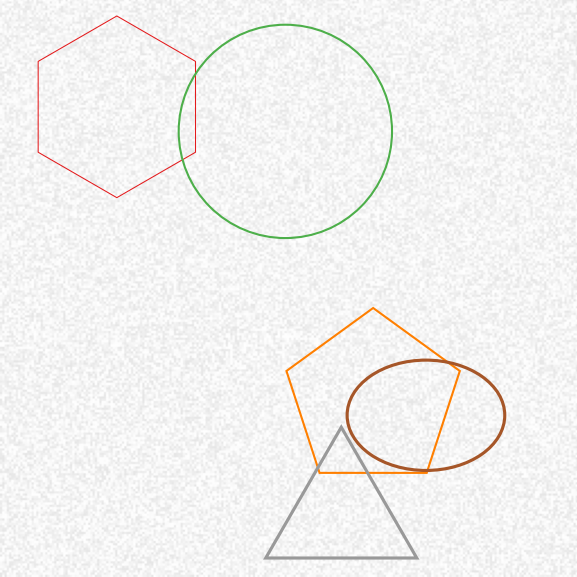[{"shape": "hexagon", "thickness": 0.5, "radius": 0.79, "center": [0.202, 0.814]}, {"shape": "circle", "thickness": 1, "radius": 0.92, "center": [0.494, 0.772]}, {"shape": "pentagon", "thickness": 1, "radius": 0.79, "center": [0.646, 0.308]}, {"shape": "oval", "thickness": 1.5, "radius": 0.68, "center": [0.738, 0.28]}, {"shape": "triangle", "thickness": 1.5, "radius": 0.75, "center": [0.591, 0.108]}]